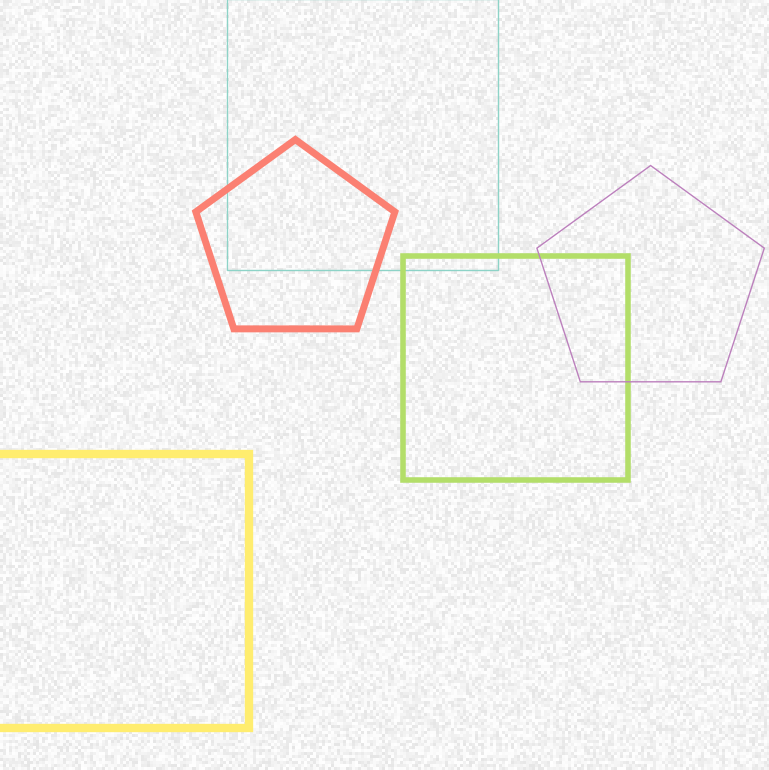[{"shape": "square", "thickness": 0.5, "radius": 0.88, "center": [0.471, 0.826]}, {"shape": "pentagon", "thickness": 2.5, "radius": 0.68, "center": [0.384, 0.683]}, {"shape": "square", "thickness": 2, "radius": 0.73, "center": [0.669, 0.522]}, {"shape": "pentagon", "thickness": 0.5, "radius": 0.78, "center": [0.845, 0.63]}, {"shape": "square", "thickness": 3, "radius": 0.89, "center": [0.145, 0.233]}]